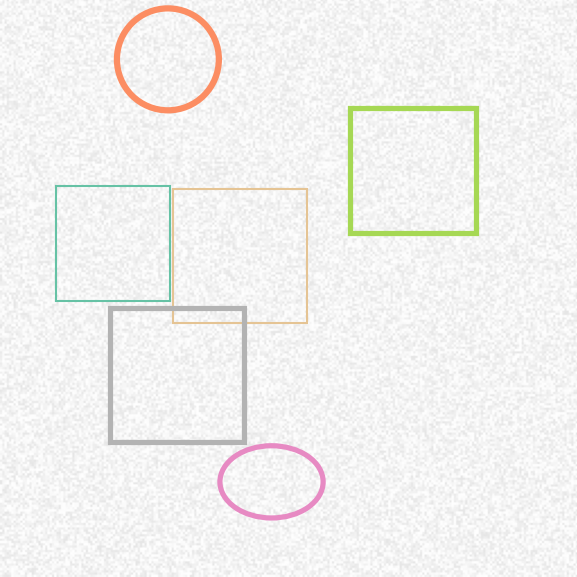[{"shape": "square", "thickness": 1, "radius": 0.49, "center": [0.196, 0.578]}, {"shape": "circle", "thickness": 3, "radius": 0.44, "center": [0.291, 0.896]}, {"shape": "oval", "thickness": 2.5, "radius": 0.45, "center": [0.47, 0.165]}, {"shape": "square", "thickness": 2.5, "radius": 0.54, "center": [0.715, 0.703]}, {"shape": "square", "thickness": 1, "radius": 0.58, "center": [0.416, 0.556]}, {"shape": "square", "thickness": 2.5, "radius": 0.58, "center": [0.306, 0.349]}]